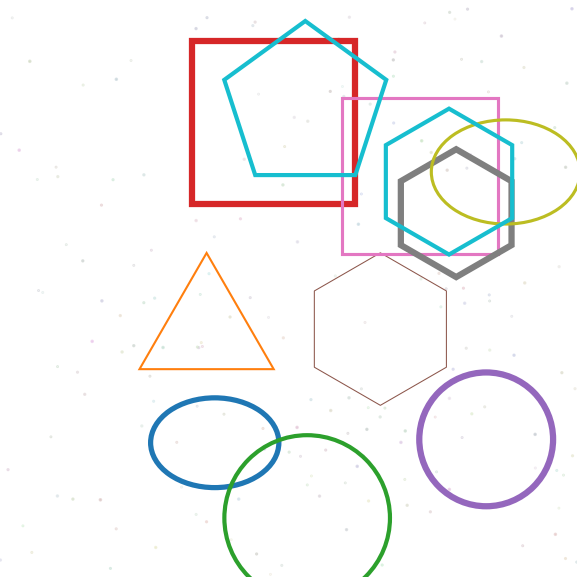[{"shape": "oval", "thickness": 2.5, "radius": 0.56, "center": [0.372, 0.233]}, {"shape": "triangle", "thickness": 1, "radius": 0.67, "center": [0.358, 0.427]}, {"shape": "circle", "thickness": 2, "radius": 0.72, "center": [0.532, 0.102]}, {"shape": "square", "thickness": 3, "radius": 0.71, "center": [0.473, 0.786]}, {"shape": "circle", "thickness": 3, "radius": 0.58, "center": [0.842, 0.238]}, {"shape": "hexagon", "thickness": 0.5, "radius": 0.66, "center": [0.659, 0.429]}, {"shape": "square", "thickness": 1.5, "radius": 0.68, "center": [0.727, 0.694]}, {"shape": "hexagon", "thickness": 3, "radius": 0.55, "center": [0.79, 0.63]}, {"shape": "oval", "thickness": 1.5, "radius": 0.64, "center": [0.876, 0.701]}, {"shape": "pentagon", "thickness": 2, "radius": 0.74, "center": [0.529, 0.815]}, {"shape": "hexagon", "thickness": 2, "radius": 0.63, "center": [0.778, 0.685]}]